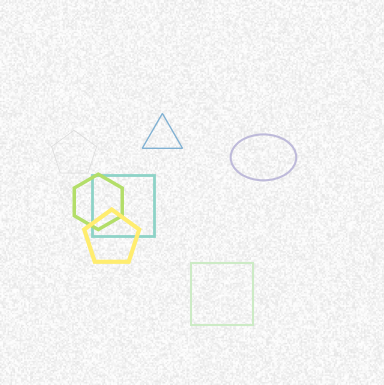[{"shape": "square", "thickness": 2, "radius": 0.4, "center": [0.32, 0.466]}, {"shape": "oval", "thickness": 1.5, "radius": 0.43, "center": [0.684, 0.591]}, {"shape": "triangle", "thickness": 1, "radius": 0.3, "center": [0.422, 0.645]}, {"shape": "hexagon", "thickness": 2.5, "radius": 0.36, "center": [0.255, 0.476]}, {"shape": "pentagon", "thickness": 0.5, "radius": 0.31, "center": [0.193, 0.6]}, {"shape": "square", "thickness": 1.5, "radius": 0.4, "center": [0.578, 0.235]}, {"shape": "pentagon", "thickness": 3, "radius": 0.38, "center": [0.29, 0.381]}]